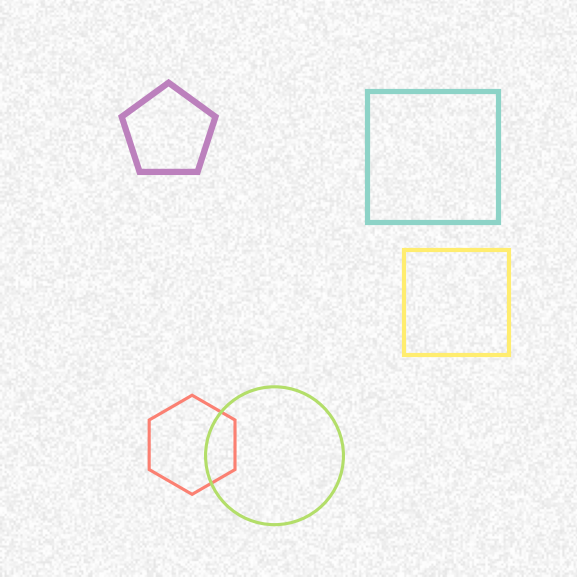[{"shape": "square", "thickness": 2.5, "radius": 0.57, "center": [0.748, 0.728]}, {"shape": "hexagon", "thickness": 1.5, "radius": 0.43, "center": [0.333, 0.229]}, {"shape": "circle", "thickness": 1.5, "radius": 0.6, "center": [0.475, 0.21]}, {"shape": "pentagon", "thickness": 3, "radius": 0.43, "center": [0.292, 0.771]}, {"shape": "square", "thickness": 2, "radius": 0.46, "center": [0.791, 0.476]}]